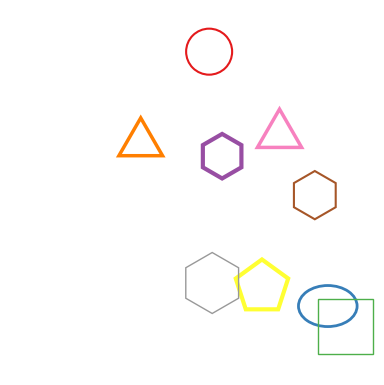[{"shape": "circle", "thickness": 1.5, "radius": 0.3, "center": [0.543, 0.866]}, {"shape": "oval", "thickness": 2, "radius": 0.38, "center": [0.851, 0.205]}, {"shape": "square", "thickness": 1, "radius": 0.36, "center": [0.898, 0.151]}, {"shape": "hexagon", "thickness": 3, "radius": 0.29, "center": [0.577, 0.594]}, {"shape": "triangle", "thickness": 2.5, "radius": 0.33, "center": [0.366, 0.628]}, {"shape": "pentagon", "thickness": 3, "radius": 0.36, "center": [0.68, 0.254]}, {"shape": "hexagon", "thickness": 1.5, "radius": 0.31, "center": [0.818, 0.493]}, {"shape": "triangle", "thickness": 2.5, "radius": 0.33, "center": [0.726, 0.65]}, {"shape": "hexagon", "thickness": 1, "radius": 0.4, "center": [0.551, 0.265]}]